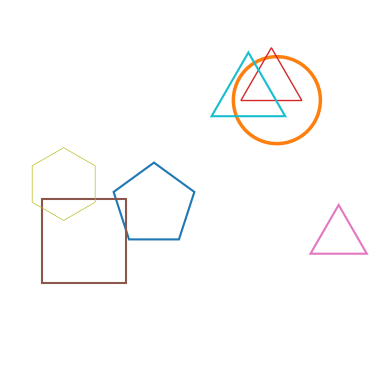[{"shape": "pentagon", "thickness": 1.5, "radius": 0.55, "center": [0.4, 0.467]}, {"shape": "circle", "thickness": 2.5, "radius": 0.56, "center": [0.719, 0.74]}, {"shape": "triangle", "thickness": 1, "radius": 0.46, "center": [0.705, 0.785]}, {"shape": "square", "thickness": 1.5, "radius": 0.55, "center": [0.217, 0.375]}, {"shape": "triangle", "thickness": 1.5, "radius": 0.42, "center": [0.88, 0.383]}, {"shape": "hexagon", "thickness": 0.5, "radius": 0.47, "center": [0.165, 0.522]}, {"shape": "triangle", "thickness": 1.5, "radius": 0.55, "center": [0.645, 0.753]}]